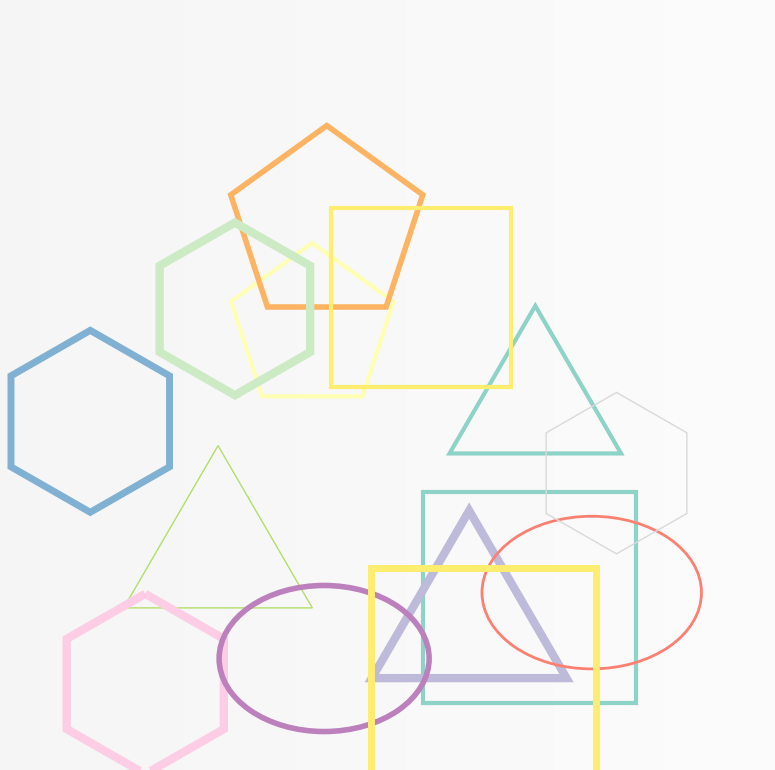[{"shape": "square", "thickness": 1.5, "radius": 0.69, "center": [0.683, 0.224]}, {"shape": "triangle", "thickness": 1.5, "radius": 0.64, "center": [0.691, 0.475]}, {"shape": "pentagon", "thickness": 1.5, "radius": 0.55, "center": [0.403, 0.574]}, {"shape": "triangle", "thickness": 3, "radius": 0.72, "center": [0.605, 0.192]}, {"shape": "oval", "thickness": 1, "radius": 0.71, "center": [0.764, 0.23]}, {"shape": "hexagon", "thickness": 2.5, "radius": 0.59, "center": [0.116, 0.453]}, {"shape": "pentagon", "thickness": 2, "radius": 0.65, "center": [0.422, 0.707]}, {"shape": "triangle", "thickness": 0.5, "radius": 0.7, "center": [0.281, 0.281]}, {"shape": "hexagon", "thickness": 3, "radius": 0.59, "center": [0.187, 0.112]}, {"shape": "hexagon", "thickness": 0.5, "radius": 0.52, "center": [0.796, 0.386]}, {"shape": "oval", "thickness": 2, "radius": 0.68, "center": [0.418, 0.145]}, {"shape": "hexagon", "thickness": 3, "radius": 0.56, "center": [0.303, 0.599]}, {"shape": "square", "thickness": 1.5, "radius": 0.58, "center": [0.544, 0.614]}, {"shape": "square", "thickness": 2.5, "radius": 0.72, "center": [0.624, 0.117]}]